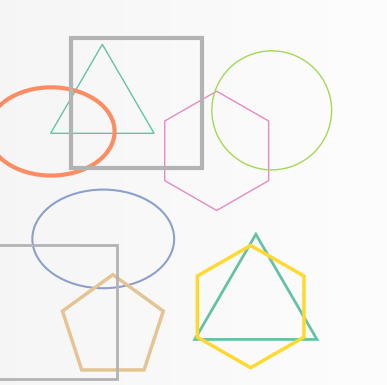[{"shape": "triangle", "thickness": 1, "radius": 0.77, "center": [0.264, 0.731]}, {"shape": "triangle", "thickness": 2, "radius": 0.91, "center": [0.66, 0.209]}, {"shape": "oval", "thickness": 3, "radius": 0.82, "center": [0.132, 0.659]}, {"shape": "oval", "thickness": 1.5, "radius": 0.91, "center": [0.266, 0.379]}, {"shape": "hexagon", "thickness": 1, "radius": 0.77, "center": [0.559, 0.608]}, {"shape": "circle", "thickness": 1, "radius": 0.77, "center": [0.701, 0.713]}, {"shape": "hexagon", "thickness": 2.5, "radius": 0.79, "center": [0.647, 0.204]}, {"shape": "pentagon", "thickness": 2.5, "radius": 0.68, "center": [0.291, 0.15]}, {"shape": "square", "thickness": 3, "radius": 0.84, "center": [0.353, 0.732]}, {"shape": "square", "thickness": 2, "radius": 0.87, "center": [0.127, 0.189]}]